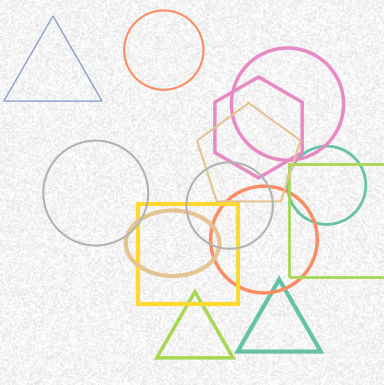[{"shape": "circle", "thickness": 2, "radius": 0.51, "center": [0.849, 0.519]}, {"shape": "triangle", "thickness": 3, "radius": 0.62, "center": [0.725, 0.149]}, {"shape": "circle", "thickness": 1.5, "radius": 0.51, "center": [0.425, 0.87]}, {"shape": "circle", "thickness": 2.5, "radius": 0.69, "center": [0.686, 0.378]}, {"shape": "triangle", "thickness": 1, "radius": 0.74, "center": [0.138, 0.811]}, {"shape": "circle", "thickness": 2.5, "radius": 0.73, "center": [0.747, 0.73]}, {"shape": "hexagon", "thickness": 2.5, "radius": 0.65, "center": [0.671, 0.669]}, {"shape": "triangle", "thickness": 2.5, "radius": 0.57, "center": [0.506, 0.128]}, {"shape": "square", "thickness": 2, "radius": 0.73, "center": [0.897, 0.426]}, {"shape": "square", "thickness": 3, "radius": 0.65, "center": [0.489, 0.339]}, {"shape": "oval", "thickness": 3, "radius": 0.61, "center": [0.448, 0.368]}, {"shape": "pentagon", "thickness": 1.5, "radius": 0.71, "center": [0.646, 0.591]}, {"shape": "circle", "thickness": 1.5, "radius": 0.68, "center": [0.249, 0.499]}, {"shape": "circle", "thickness": 1.5, "radius": 0.56, "center": [0.597, 0.466]}]